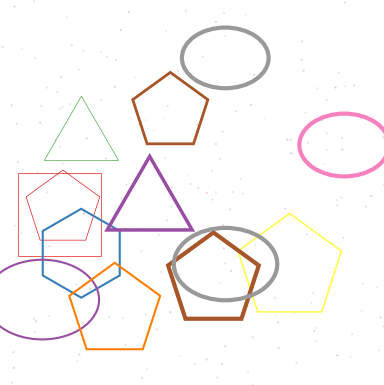[{"shape": "square", "thickness": 0.5, "radius": 0.54, "center": [0.154, 0.443]}, {"shape": "pentagon", "thickness": 0.5, "radius": 0.5, "center": [0.163, 0.458]}, {"shape": "hexagon", "thickness": 1.5, "radius": 0.58, "center": [0.211, 0.342]}, {"shape": "triangle", "thickness": 0.5, "radius": 0.56, "center": [0.211, 0.639]}, {"shape": "oval", "thickness": 1.5, "radius": 0.74, "center": [0.11, 0.222]}, {"shape": "triangle", "thickness": 2.5, "radius": 0.64, "center": [0.389, 0.466]}, {"shape": "pentagon", "thickness": 1.5, "radius": 0.62, "center": [0.298, 0.193]}, {"shape": "pentagon", "thickness": 1, "radius": 0.71, "center": [0.752, 0.304]}, {"shape": "pentagon", "thickness": 3, "radius": 0.62, "center": [0.554, 0.272]}, {"shape": "pentagon", "thickness": 2, "radius": 0.51, "center": [0.442, 0.709]}, {"shape": "oval", "thickness": 3, "radius": 0.58, "center": [0.894, 0.623]}, {"shape": "oval", "thickness": 3, "radius": 0.67, "center": [0.586, 0.314]}, {"shape": "oval", "thickness": 3, "radius": 0.56, "center": [0.585, 0.85]}]